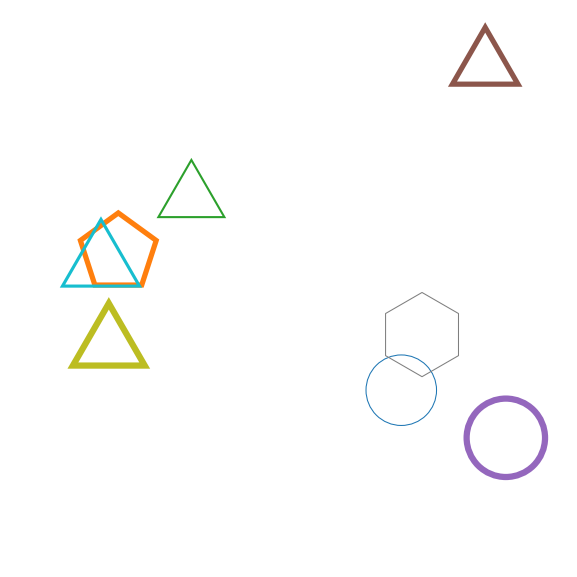[{"shape": "circle", "thickness": 0.5, "radius": 0.31, "center": [0.695, 0.323]}, {"shape": "pentagon", "thickness": 2.5, "radius": 0.35, "center": [0.205, 0.561]}, {"shape": "triangle", "thickness": 1, "radius": 0.33, "center": [0.331, 0.656]}, {"shape": "circle", "thickness": 3, "radius": 0.34, "center": [0.876, 0.241]}, {"shape": "triangle", "thickness": 2.5, "radius": 0.33, "center": [0.84, 0.886]}, {"shape": "hexagon", "thickness": 0.5, "radius": 0.36, "center": [0.731, 0.42]}, {"shape": "triangle", "thickness": 3, "radius": 0.36, "center": [0.188, 0.402]}, {"shape": "triangle", "thickness": 1.5, "radius": 0.38, "center": [0.175, 0.542]}]